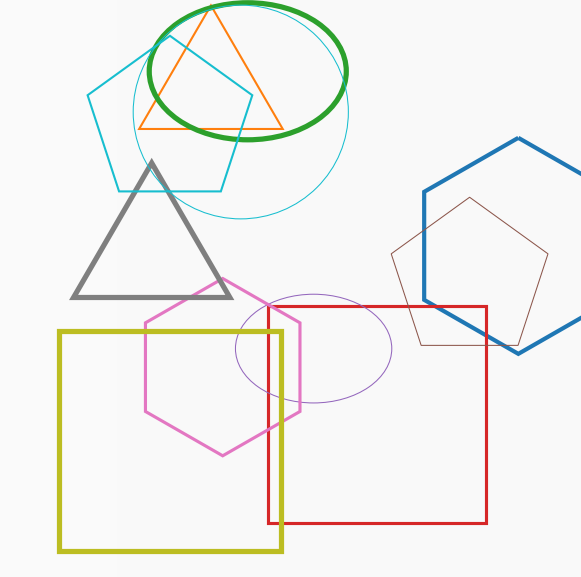[{"shape": "hexagon", "thickness": 2, "radius": 0.94, "center": [0.892, 0.573]}, {"shape": "triangle", "thickness": 1, "radius": 0.71, "center": [0.363, 0.847]}, {"shape": "oval", "thickness": 2.5, "radius": 0.85, "center": [0.426, 0.876]}, {"shape": "square", "thickness": 1.5, "radius": 0.94, "center": [0.648, 0.282]}, {"shape": "oval", "thickness": 0.5, "radius": 0.67, "center": [0.54, 0.396]}, {"shape": "pentagon", "thickness": 0.5, "radius": 0.71, "center": [0.808, 0.516]}, {"shape": "hexagon", "thickness": 1.5, "radius": 0.77, "center": [0.383, 0.363]}, {"shape": "triangle", "thickness": 2.5, "radius": 0.78, "center": [0.261, 0.562]}, {"shape": "square", "thickness": 2.5, "radius": 0.95, "center": [0.292, 0.235]}, {"shape": "circle", "thickness": 0.5, "radius": 0.93, "center": [0.414, 0.805]}, {"shape": "pentagon", "thickness": 1, "radius": 0.74, "center": [0.292, 0.788]}]